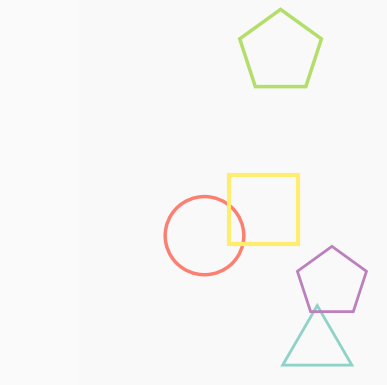[{"shape": "triangle", "thickness": 2, "radius": 0.52, "center": [0.819, 0.103]}, {"shape": "circle", "thickness": 2.5, "radius": 0.51, "center": [0.528, 0.388]}, {"shape": "pentagon", "thickness": 2.5, "radius": 0.55, "center": [0.724, 0.865]}, {"shape": "pentagon", "thickness": 2, "radius": 0.47, "center": [0.857, 0.266]}, {"shape": "square", "thickness": 3, "radius": 0.45, "center": [0.68, 0.456]}]